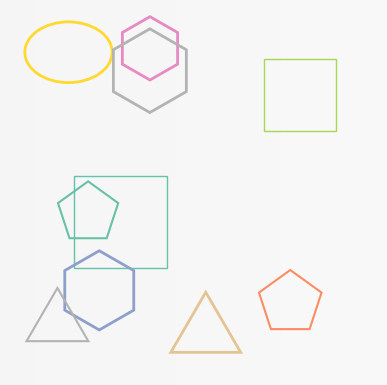[{"shape": "square", "thickness": 1, "radius": 0.6, "center": [0.311, 0.423]}, {"shape": "pentagon", "thickness": 1.5, "radius": 0.41, "center": [0.227, 0.447]}, {"shape": "pentagon", "thickness": 1.5, "radius": 0.42, "center": [0.749, 0.214]}, {"shape": "hexagon", "thickness": 2, "radius": 0.51, "center": [0.256, 0.246]}, {"shape": "hexagon", "thickness": 2, "radius": 0.41, "center": [0.387, 0.874]}, {"shape": "square", "thickness": 1, "radius": 0.47, "center": [0.774, 0.754]}, {"shape": "oval", "thickness": 2, "radius": 0.56, "center": [0.177, 0.864]}, {"shape": "triangle", "thickness": 2, "radius": 0.52, "center": [0.531, 0.137]}, {"shape": "triangle", "thickness": 1.5, "radius": 0.46, "center": [0.148, 0.16]}, {"shape": "hexagon", "thickness": 2, "radius": 0.54, "center": [0.387, 0.816]}]